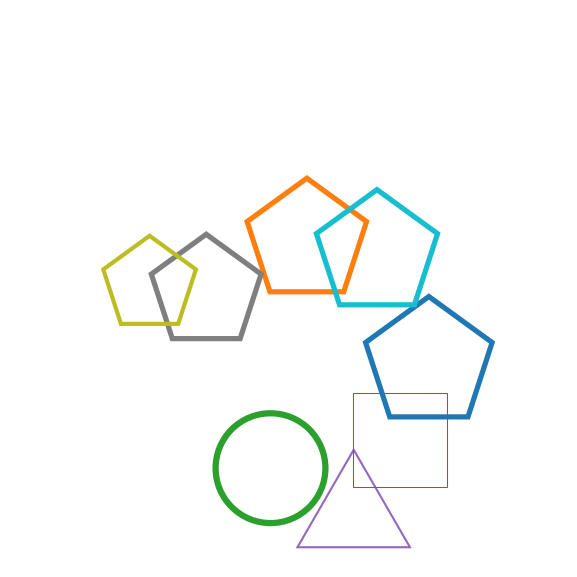[{"shape": "pentagon", "thickness": 2.5, "radius": 0.58, "center": [0.743, 0.37]}, {"shape": "pentagon", "thickness": 2.5, "radius": 0.54, "center": [0.531, 0.582]}, {"shape": "circle", "thickness": 3, "radius": 0.48, "center": [0.468, 0.188]}, {"shape": "triangle", "thickness": 1, "radius": 0.56, "center": [0.612, 0.108]}, {"shape": "square", "thickness": 0.5, "radius": 0.41, "center": [0.692, 0.237]}, {"shape": "pentagon", "thickness": 2.5, "radius": 0.5, "center": [0.357, 0.494]}, {"shape": "pentagon", "thickness": 2, "radius": 0.42, "center": [0.259, 0.507]}, {"shape": "pentagon", "thickness": 2.5, "radius": 0.55, "center": [0.653, 0.561]}]